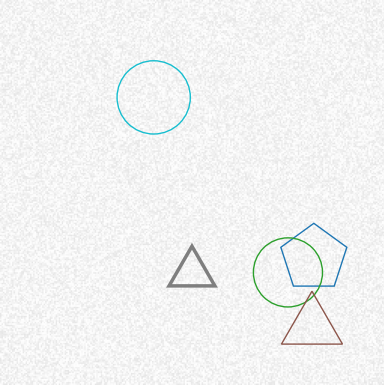[{"shape": "pentagon", "thickness": 1, "radius": 0.45, "center": [0.815, 0.33]}, {"shape": "circle", "thickness": 1, "radius": 0.45, "center": [0.748, 0.292]}, {"shape": "triangle", "thickness": 1, "radius": 0.46, "center": [0.81, 0.152]}, {"shape": "triangle", "thickness": 2.5, "radius": 0.34, "center": [0.499, 0.292]}, {"shape": "circle", "thickness": 1, "radius": 0.48, "center": [0.399, 0.747]}]